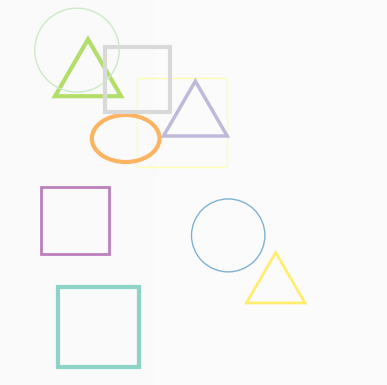[{"shape": "square", "thickness": 3, "radius": 0.52, "center": [0.255, 0.15]}, {"shape": "square", "thickness": 1, "radius": 0.58, "center": [0.47, 0.682]}, {"shape": "triangle", "thickness": 2.5, "radius": 0.47, "center": [0.504, 0.694]}, {"shape": "circle", "thickness": 1, "radius": 0.47, "center": [0.589, 0.389]}, {"shape": "oval", "thickness": 3, "radius": 0.44, "center": [0.324, 0.64]}, {"shape": "triangle", "thickness": 3, "radius": 0.49, "center": [0.227, 0.799]}, {"shape": "square", "thickness": 3, "radius": 0.42, "center": [0.355, 0.794]}, {"shape": "square", "thickness": 2, "radius": 0.44, "center": [0.194, 0.428]}, {"shape": "circle", "thickness": 1, "radius": 0.55, "center": [0.199, 0.87]}, {"shape": "triangle", "thickness": 2, "radius": 0.44, "center": [0.711, 0.257]}]